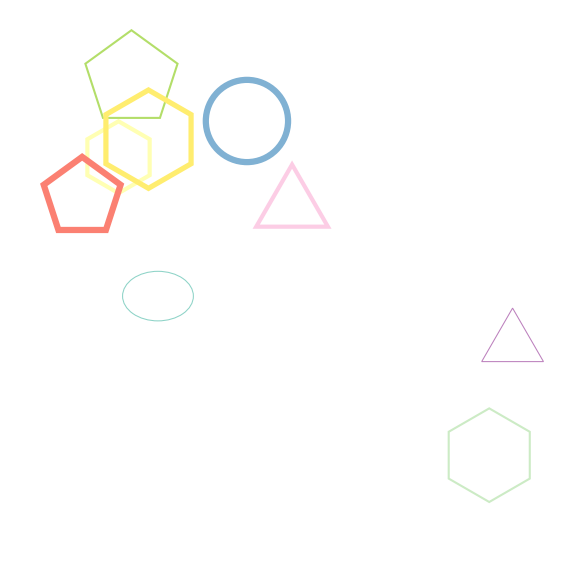[{"shape": "oval", "thickness": 0.5, "radius": 0.31, "center": [0.274, 0.486]}, {"shape": "hexagon", "thickness": 2, "radius": 0.31, "center": [0.205, 0.727]}, {"shape": "pentagon", "thickness": 3, "radius": 0.35, "center": [0.142, 0.658]}, {"shape": "circle", "thickness": 3, "radius": 0.36, "center": [0.428, 0.79]}, {"shape": "pentagon", "thickness": 1, "radius": 0.42, "center": [0.228, 0.863]}, {"shape": "triangle", "thickness": 2, "radius": 0.36, "center": [0.506, 0.642]}, {"shape": "triangle", "thickness": 0.5, "radius": 0.31, "center": [0.888, 0.404]}, {"shape": "hexagon", "thickness": 1, "radius": 0.41, "center": [0.847, 0.211]}, {"shape": "hexagon", "thickness": 2.5, "radius": 0.43, "center": [0.257, 0.758]}]